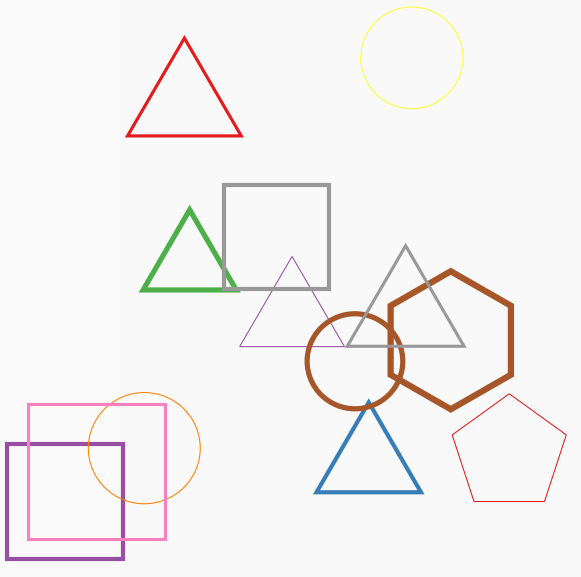[{"shape": "pentagon", "thickness": 0.5, "radius": 0.52, "center": [0.876, 0.214]}, {"shape": "triangle", "thickness": 1.5, "radius": 0.56, "center": [0.317, 0.82]}, {"shape": "triangle", "thickness": 2, "radius": 0.52, "center": [0.634, 0.199]}, {"shape": "triangle", "thickness": 2.5, "radius": 0.46, "center": [0.326, 0.543]}, {"shape": "triangle", "thickness": 0.5, "radius": 0.52, "center": [0.502, 0.451]}, {"shape": "square", "thickness": 2, "radius": 0.5, "center": [0.112, 0.13]}, {"shape": "circle", "thickness": 0.5, "radius": 0.48, "center": [0.248, 0.223]}, {"shape": "circle", "thickness": 0.5, "radius": 0.44, "center": [0.709, 0.899]}, {"shape": "circle", "thickness": 2.5, "radius": 0.41, "center": [0.611, 0.374]}, {"shape": "hexagon", "thickness": 3, "radius": 0.6, "center": [0.776, 0.41]}, {"shape": "square", "thickness": 1.5, "radius": 0.59, "center": [0.166, 0.183]}, {"shape": "triangle", "thickness": 1.5, "radius": 0.58, "center": [0.698, 0.458]}, {"shape": "square", "thickness": 2, "radius": 0.45, "center": [0.475, 0.589]}]